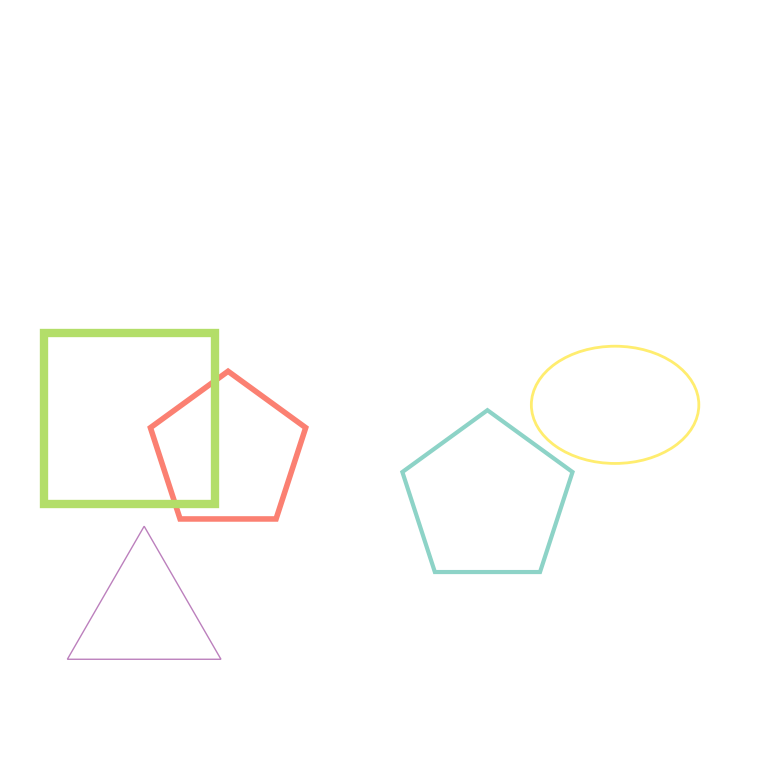[{"shape": "pentagon", "thickness": 1.5, "radius": 0.58, "center": [0.633, 0.351]}, {"shape": "pentagon", "thickness": 2, "radius": 0.53, "center": [0.296, 0.412]}, {"shape": "square", "thickness": 3, "radius": 0.56, "center": [0.168, 0.456]}, {"shape": "triangle", "thickness": 0.5, "radius": 0.58, "center": [0.187, 0.201]}, {"shape": "oval", "thickness": 1, "radius": 0.54, "center": [0.799, 0.474]}]